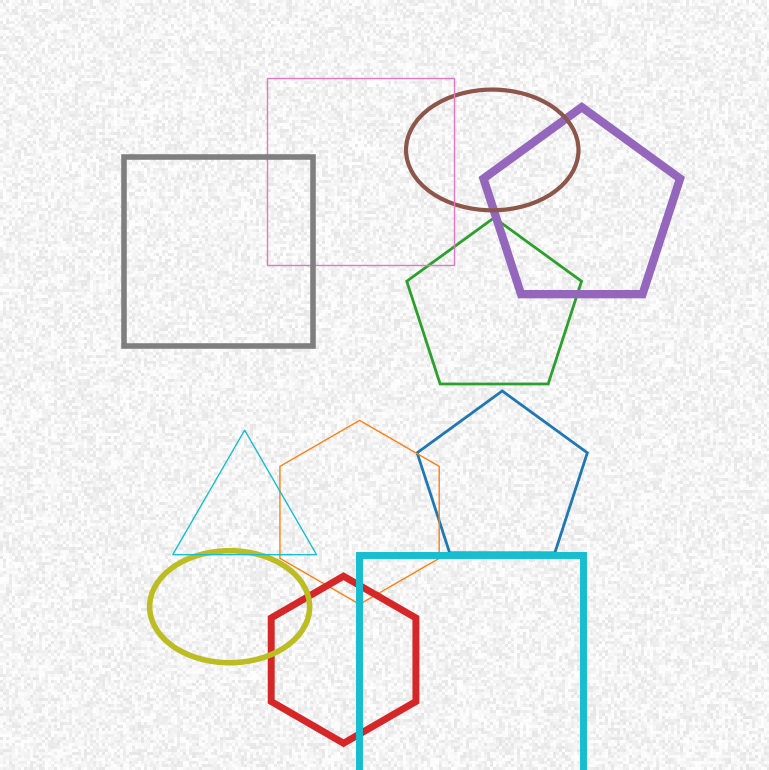[{"shape": "pentagon", "thickness": 1, "radius": 0.58, "center": [0.652, 0.376]}, {"shape": "hexagon", "thickness": 0.5, "radius": 0.6, "center": [0.467, 0.335]}, {"shape": "pentagon", "thickness": 1, "radius": 0.6, "center": [0.642, 0.598]}, {"shape": "hexagon", "thickness": 2.5, "radius": 0.54, "center": [0.446, 0.143]}, {"shape": "pentagon", "thickness": 3, "radius": 0.67, "center": [0.756, 0.727]}, {"shape": "oval", "thickness": 1.5, "radius": 0.56, "center": [0.639, 0.805]}, {"shape": "square", "thickness": 0.5, "radius": 0.61, "center": [0.469, 0.778]}, {"shape": "square", "thickness": 2, "radius": 0.61, "center": [0.283, 0.674]}, {"shape": "oval", "thickness": 2, "radius": 0.52, "center": [0.298, 0.212]}, {"shape": "square", "thickness": 2.5, "radius": 0.73, "center": [0.612, 0.134]}, {"shape": "triangle", "thickness": 0.5, "radius": 0.54, "center": [0.318, 0.334]}]